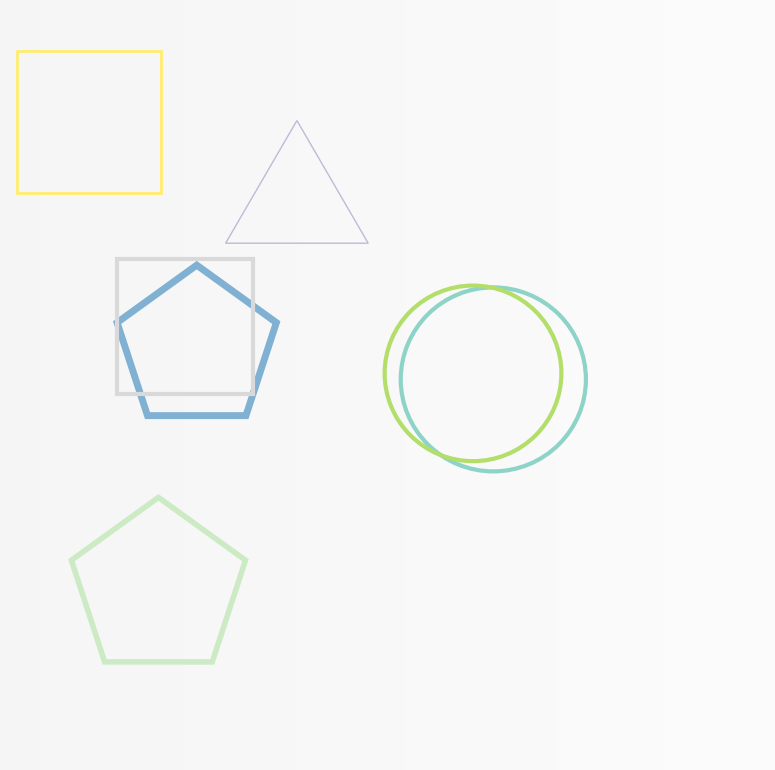[{"shape": "circle", "thickness": 1.5, "radius": 0.6, "center": [0.637, 0.507]}, {"shape": "triangle", "thickness": 0.5, "radius": 0.53, "center": [0.383, 0.737]}, {"shape": "pentagon", "thickness": 2.5, "radius": 0.54, "center": [0.254, 0.548]}, {"shape": "circle", "thickness": 1.5, "radius": 0.57, "center": [0.61, 0.515]}, {"shape": "square", "thickness": 1.5, "radius": 0.44, "center": [0.238, 0.576]}, {"shape": "pentagon", "thickness": 2, "radius": 0.59, "center": [0.204, 0.236]}, {"shape": "square", "thickness": 1, "radius": 0.46, "center": [0.115, 0.841]}]